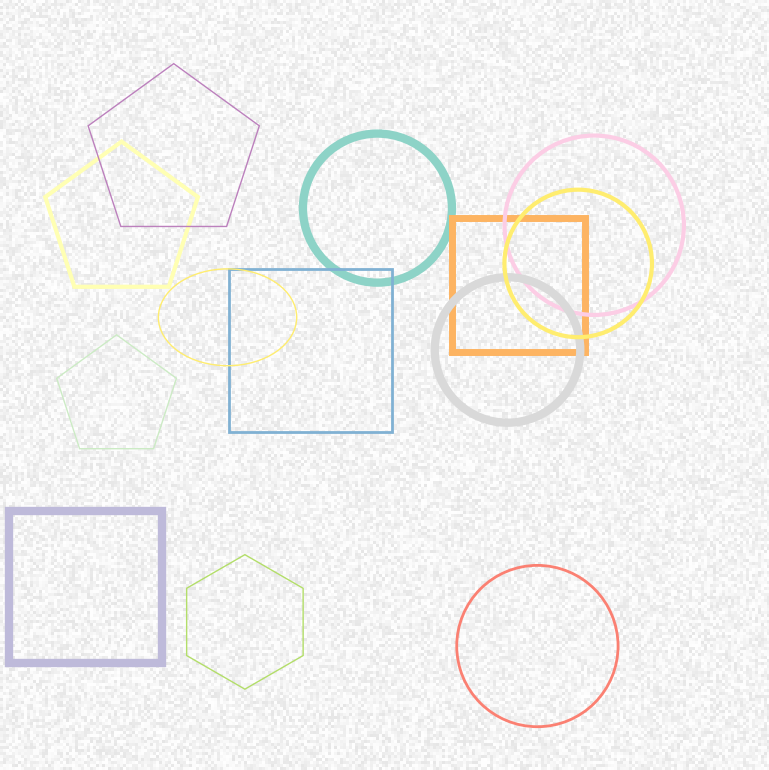[{"shape": "circle", "thickness": 3, "radius": 0.48, "center": [0.49, 0.73]}, {"shape": "pentagon", "thickness": 1.5, "radius": 0.52, "center": [0.158, 0.712]}, {"shape": "square", "thickness": 3, "radius": 0.49, "center": [0.111, 0.237]}, {"shape": "circle", "thickness": 1, "radius": 0.52, "center": [0.698, 0.161]}, {"shape": "square", "thickness": 1, "radius": 0.53, "center": [0.403, 0.545]}, {"shape": "square", "thickness": 2.5, "radius": 0.43, "center": [0.673, 0.63]}, {"shape": "hexagon", "thickness": 0.5, "radius": 0.44, "center": [0.318, 0.192]}, {"shape": "circle", "thickness": 1.5, "radius": 0.58, "center": [0.772, 0.707]}, {"shape": "circle", "thickness": 3, "radius": 0.47, "center": [0.659, 0.545]}, {"shape": "pentagon", "thickness": 0.5, "radius": 0.58, "center": [0.226, 0.8]}, {"shape": "pentagon", "thickness": 0.5, "radius": 0.41, "center": [0.151, 0.483]}, {"shape": "oval", "thickness": 0.5, "radius": 0.45, "center": [0.296, 0.588]}, {"shape": "circle", "thickness": 1.5, "radius": 0.48, "center": [0.751, 0.658]}]